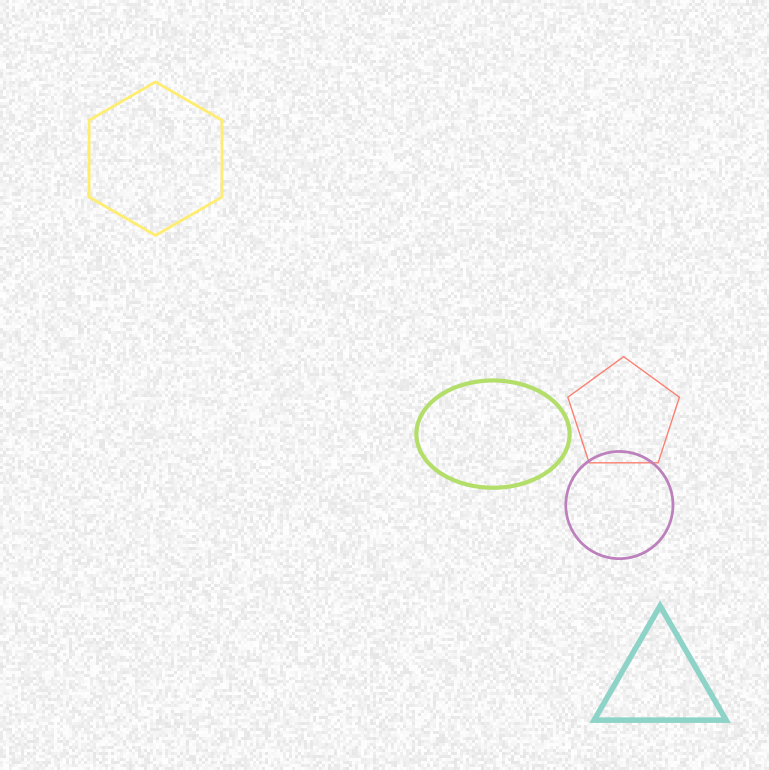[{"shape": "triangle", "thickness": 2, "radius": 0.49, "center": [0.857, 0.114]}, {"shape": "pentagon", "thickness": 0.5, "radius": 0.38, "center": [0.81, 0.461]}, {"shape": "oval", "thickness": 1.5, "radius": 0.5, "center": [0.64, 0.436]}, {"shape": "circle", "thickness": 1, "radius": 0.35, "center": [0.804, 0.344]}, {"shape": "hexagon", "thickness": 1, "radius": 0.5, "center": [0.202, 0.794]}]